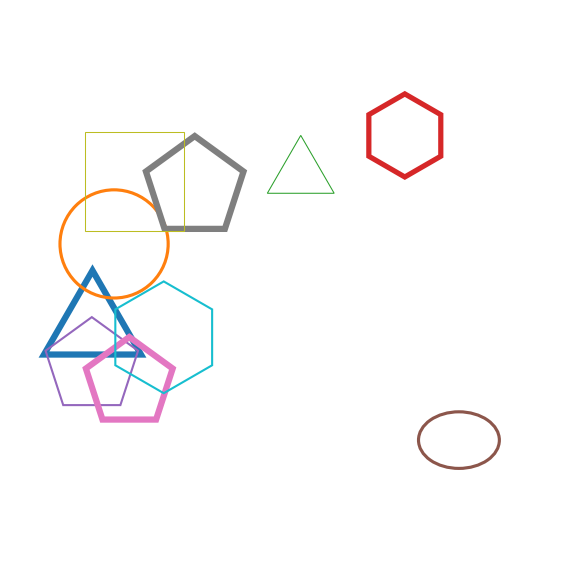[{"shape": "triangle", "thickness": 3, "radius": 0.48, "center": [0.16, 0.434]}, {"shape": "circle", "thickness": 1.5, "radius": 0.47, "center": [0.198, 0.577]}, {"shape": "triangle", "thickness": 0.5, "radius": 0.33, "center": [0.521, 0.698]}, {"shape": "hexagon", "thickness": 2.5, "radius": 0.36, "center": [0.701, 0.765]}, {"shape": "pentagon", "thickness": 1, "radius": 0.42, "center": [0.159, 0.366]}, {"shape": "oval", "thickness": 1.5, "radius": 0.35, "center": [0.795, 0.237]}, {"shape": "pentagon", "thickness": 3, "radius": 0.4, "center": [0.224, 0.337]}, {"shape": "pentagon", "thickness": 3, "radius": 0.44, "center": [0.337, 0.675]}, {"shape": "square", "thickness": 0.5, "radius": 0.43, "center": [0.234, 0.685]}, {"shape": "hexagon", "thickness": 1, "radius": 0.48, "center": [0.284, 0.415]}]